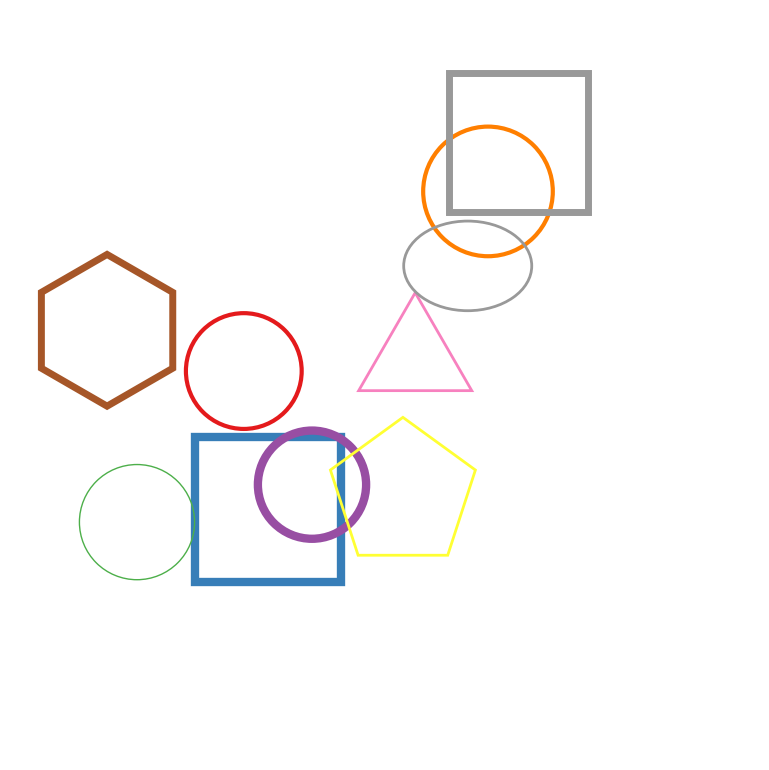[{"shape": "circle", "thickness": 1.5, "radius": 0.38, "center": [0.317, 0.518]}, {"shape": "square", "thickness": 3, "radius": 0.47, "center": [0.348, 0.338]}, {"shape": "circle", "thickness": 0.5, "radius": 0.37, "center": [0.178, 0.322]}, {"shape": "circle", "thickness": 3, "radius": 0.35, "center": [0.405, 0.371]}, {"shape": "circle", "thickness": 1.5, "radius": 0.42, "center": [0.634, 0.751]}, {"shape": "pentagon", "thickness": 1, "radius": 0.49, "center": [0.523, 0.359]}, {"shape": "hexagon", "thickness": 2.5, "radius": 0.49, "center": [0.139, 0.571]}, {"shape": "triangle", "thickness": 1, "radius": 0.42, "center": [0.539, 0.535]}, {"shape": "square", "thickness": 2.5, "radius": 0.45, "center": [0.674, 0.815]}, {"shape": "oval", "thickness": 1, "radius": 0.42, "center": [0.607, 0.655]}]